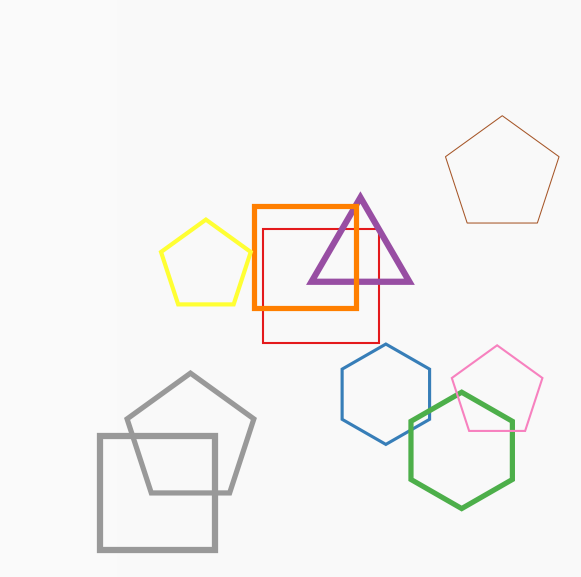[{"shape": "square", "thickness": 1, "radius": 0.5, "center": [0.552, 0.504]}, {"shape": "hexagon", "thickness": 1.5, "radius": 0.43, "center": [0.664, 0.316]}, {"shape": "hexagon", "thickness": 2.5, "radius": 0.5, "center": [0.794, 0.219]}, {"shape": "triangle", "thickness": 3, "radius": 0.49, "center": [0.62, 0.56]}, {"shape": "square", "thickness": 2.5, "radius": 0.44, "center": [0.525, 0.554]}, {"shape": "pentagon", "thickness": 2, "radius": 0.41, "center": [0.354, 0.538]}, {"shape": "pentagon", "thickness": 0.5, "radius": 0.51, "center": [0.864, 0.696]}, {"shape": "pentagon", "thickness": 1, "radius": 0.41, "center": [0.855, 0.319]}, {"shape": "square", "thickness": 3, "radius": 0.5, "center": [0.271, 0.146]}, {"shape": "pentagon", "thickness": 2.5, "radius": 0.57, "center": [0.328, 0.238]}]